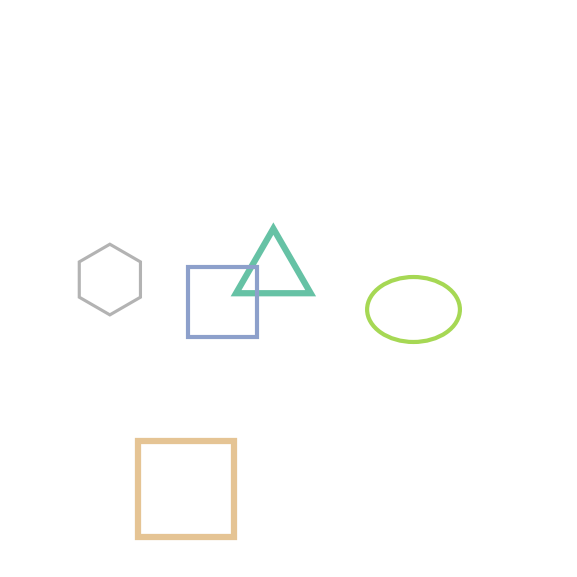[{"shape": "triangle", "thickness": 3, "radius": 0.37, "center": [0.473, 0.529]}, {"shape": "square", "thickness": 2, "radius": 0.3, "center": [0.385, 0.476]}, {"shape": "oval", "thickness": 2, "radius": 0.4, "center": [0.716, 0.463]}, {"shape": "square", "thickness": 3, "radius": 0.41, "center": [0.322, 0.153]}, {"shape": "hexagon", "thickness": 1.5, "radius": 0.31, "center": [0.19, 0.515]}]